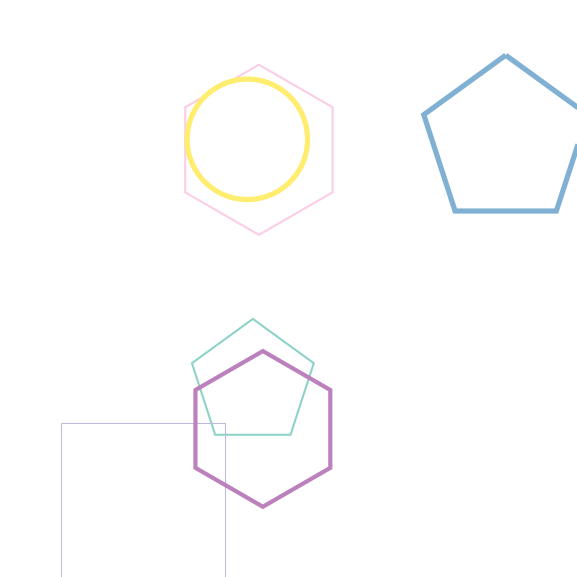[{"shape": "pentagon", "thickness": 1, "radius": 0.55, "center": [0.438, 0.336]}, {"shape": "square", "thickness": 0.5, "radius": 0.71, "center": [0.248, 0.126]}, {"shape": "pentagon", "thickness": 2.5, "radius": 0.75, "center": [0.876, 0.754]}, {"shape": "hexagon", "thickness": 1, "radius": 0.74, "center": [0.448, 0.74]}, {"shape": "hexagon", "thickness": 2, "radius": 0.67, "center": [0.455, 0.256]}, {"shape": "circle", "thickness": 2.5, "radius": 0.52, "center": [0.428, 0.758]}]